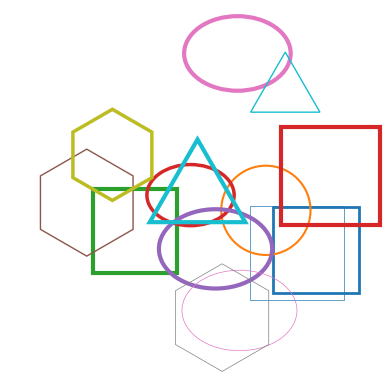[{"shape": "square", "thickness": 2, "radius": 0.56, "center": [0.82, 0.35]}, {"shape": "square", "thickness": 0.5, "radius": 0.61, "center": [0.771, 0.342]}, {"shape": "circle", "thickness": 1.5, "radius": 0.58, "center": [0.691, 0.454]}, {"shape": "square", "thickness": 3, "radius": 0.55, "center": [0.351, 0.4]}, {"shape": "oval", "thickness": 2.5, "radius": 0.57, "center": [0.495, 0.493]}, {"shape": "square", "thickness": 3, "radius": 0.64, "center": [0.857, 0.543]}, {"shape": "oval", "thickness": 3, "radius": 0.74, "center": [0.56, 0.354]}, {"shape": "hexagon", "thickness": 1, "radius": 0.69, "center": [0.225, 0.474]}, {"shape": "oval", "thickness": 0.5, "radius": 0.75, "center": [0.622, 0.194]}, {"shape": "oval", "thickness": 3, "radius": 0.69, "center": [0.617, 0.861]}, {"shape": "hexagon", "thickness": 0.5, "radius": 0.7, "center": [0.577, 0.175]}, {"shape": "hexagon", "thickness": 2.5, "radius": 0.59, "center": [0.292, 0.598]}, {"shape": "triangle", "thickness": 1, "radius": 0.52, "center": [0.741, 0.761]}, {"shape": "triangle", "thickness": 3, "radius": 0.72, "center": [0.513, 0.495]}]